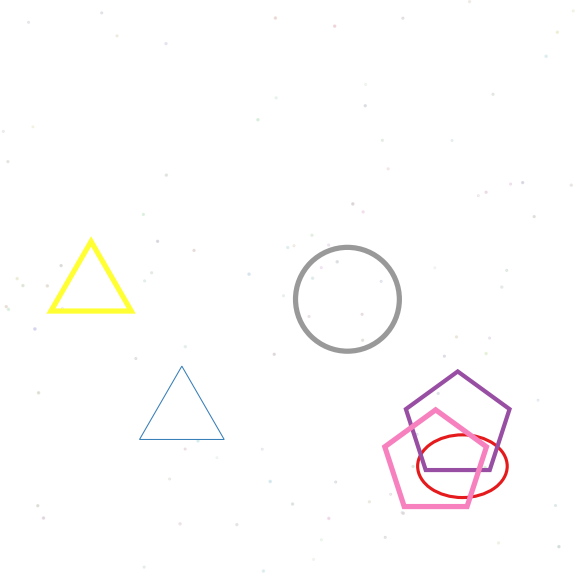[{"shape": "oval", "thickness": 1.5, "radius": 0.39, "center": [0.801, 0.192]}, {"shape": "triangle", "thickness": 0.5, "radius": 0.42, "center": [0.315, 0.28]}, {"shape": "pentagon", "thickness": 2, "radius": 0.47, "center": [0.793, 0.262]}, {"shape": "triangle", "thickness": 2.5, "radius": 0.4, "center": [0.158, 0.501]}, {"shape": "pentagon", "thickness": 2.5, "radius": 0.46, "center": [0.754, 0.197]}, {"shape": "circle", "thickness": 2.5, "radius": 0.45, "center": [0.602, 0.481]}]